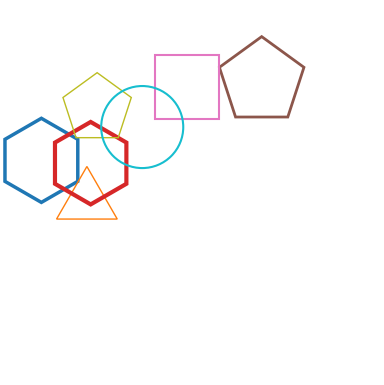[{"shape": "hexagon", "thickness": 2.5, "radius": 0.55, "center": [0.107, 0.583]}, {"shape": "triangle", "thickness": 1, "radius": 0.46, "center": [0.226, 0.477]}, {"shape": "hexagon", "thickness": 3, "radius": 0.54, "center": [0.236, 0.576]}, {"shape": "pentagon", "thickness": 2, "radius": 0.58, "center": [0.68, 0.789]}, {"shape": "square", "thickness": 1.5, "radius": 0.41, "center": [0.485, 0.775]}, {"shape": "pentagon", "thickness": 1, "radius": 0.47, "center": [0.252, 0.718]}, {"shape": "circle", "thickness": 1.5, "radius": 0.53, "center": [0.369, 0.67]}]